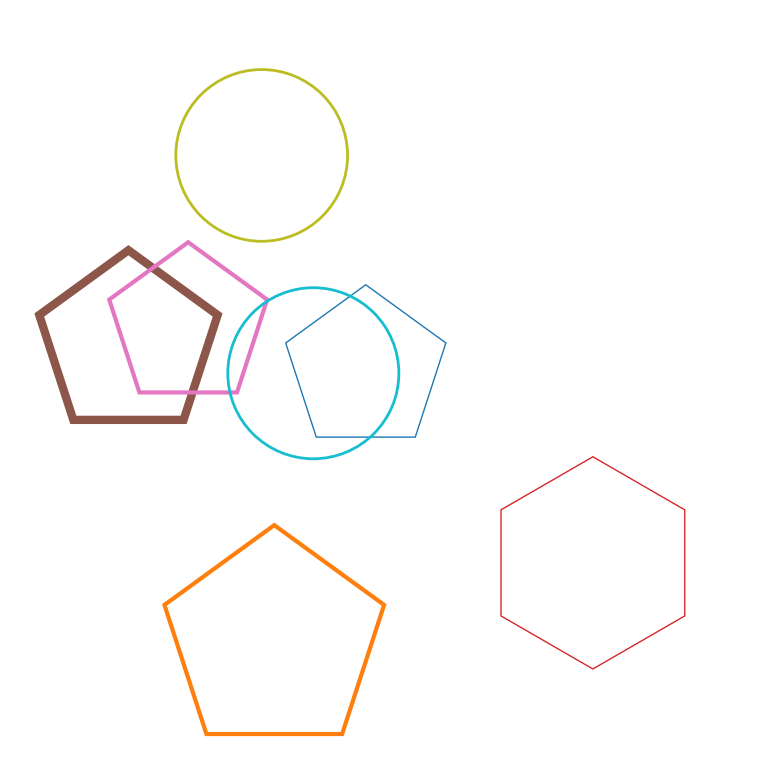[{"shape": "pentagon", "thickness": 0.5, "radius": 0.55, "center": [0.475, 0.521]}, {"shape": "pentagon", "thickness": 1.5, "radius": 0.75, "center": [0.356, 0.168]}, {"shape": "hexagon", "thickness": 0.5, "radius": 0.69, "center": [0.77, 0.269]}, {"shape": "pentagon", "thickness": 3, "radius": 0.61, "center": [0.167, 0.553]}, {"shape": "pentagon", "thickness": 1.5, "radius": 0.54, "center": [0.244, 0.578]}, {"shape": "circle", "thickness": 1, "radius": 0.56, "center": [0.34, 0.798]}, {"shape": "circle", "thickness": 1, "radius": 0.56, "center": [0.407, 0.515]}]